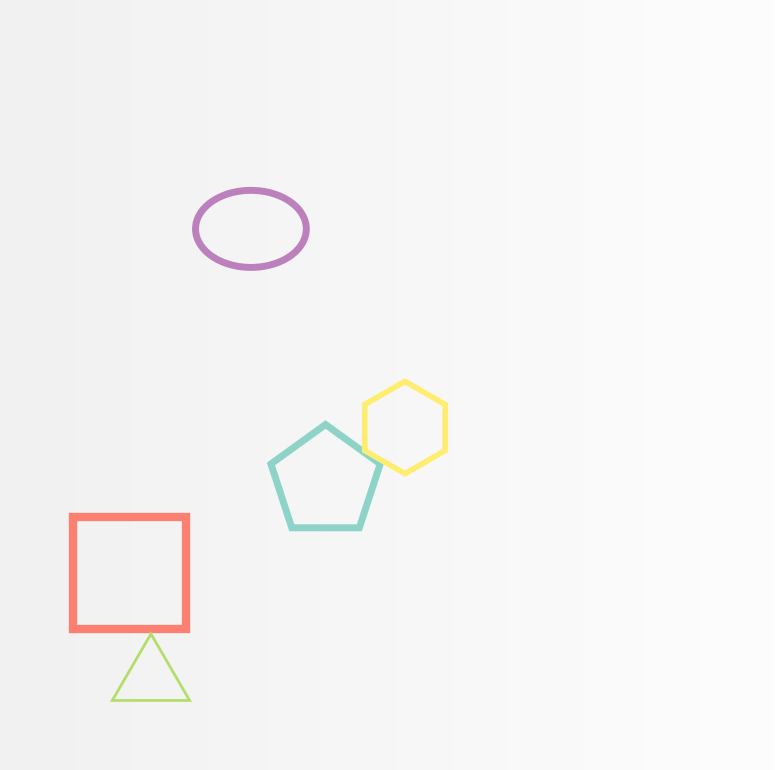[{"shape": "pentagon", "thickness": 2.5, "radius": 0.37, "center": [0.42, 0.375]}, {"shape": "square", "thickness": 3, "radius": 0.36, "center": [0.167, 0.256]}, {"shape": "triangle", "thickness": 1, "radius": 0.29, "center": [0.195, 0.119]}, {"shape": "oval", "thickness": 2.5, "radius": 0.36, "center": [0.324, 0.703]}, {"shape": "hexagon", "thickness": 2, "radius": 0.3, "center": [0.523, 0.445]}]